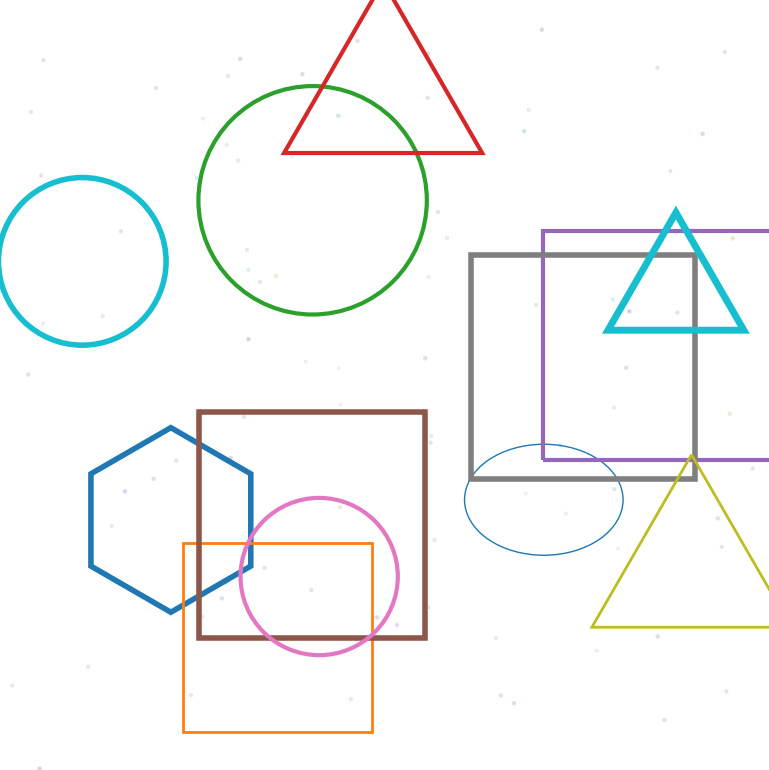[{"shape": "oval", "thickness": 0.5, "radius": 0.51, "center": [0.706, 0.351]}, {"shape": "hexagon", "thickness": 2, "radius": 0.6, "center": [0.222, 0.325]}, {"shape": "square", "thickness": 1, "radius": 0.61, "center": [0.36, 0.172]}, {"shape": "circle", "thickness": 1.5, "radius": 0.74, "center": [0.406, 0.74]}, {"shape": "triangle", "thickness": 1.5, "radius": 0.74, "center": [0.498, 0.876]}, {"shape": "square", "thickness": 1.5, "radius": 0.74, "center": [0.853, 0.552]}, {"shape": "square", "thickness": 2, "radius": 0.73, "center": [0.405, 0.318]}, {"shape": "circle", "thickness": 1.5, "radius": 0.51, "center": [0.415, 0.251]}, {"shape": "square", "thickness": 2, "radius": 0.73, "center": [0.758, 0.523]}, {"shape": "triangle", "thickness": 1, "radius": 0.75, "center": [0.898, 0.26]}, {"shape": "triangle", "thickness": 2.5, "radius": 0.51, "center": [0.878, 0.622]}, {"shape": "circle", "thickness": 2, "radius": 0.54, "center": [0.107, 0.661]}]